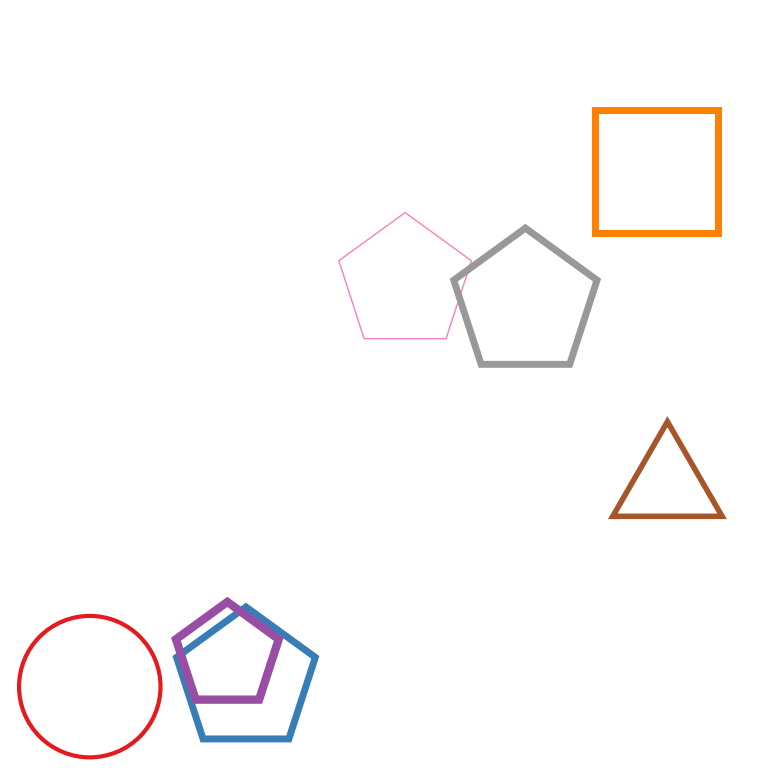[{"shape": "circle", "thickness": 1.5, "radius": 0.46, "center": [0.117, 0.108]}, {"shape": "pentagon", "thickness": 2.5, "radius": 0.47, "center": [0.319, 0.117]}, {"shape": "pentagon", "thickness": 3, "radius": 0.35, "center": [0.295, 0.148]}, {"shape": "square", "thickness": 2.5, "radius": 0.4, "center": [0.853, 0.778]}, {"shape": "triangle", "thickness": 2, "radius": 0.41, "center": [0.867, 0.37]}, {"shape": "pentagon", "thickness": 0.5, "radius": 0.45, "center": [0.526, 0.633]}, {"shape": "pentagon", "thickness": 2.5, "radius": 0.49, "center": [0.682, 0.606]}]